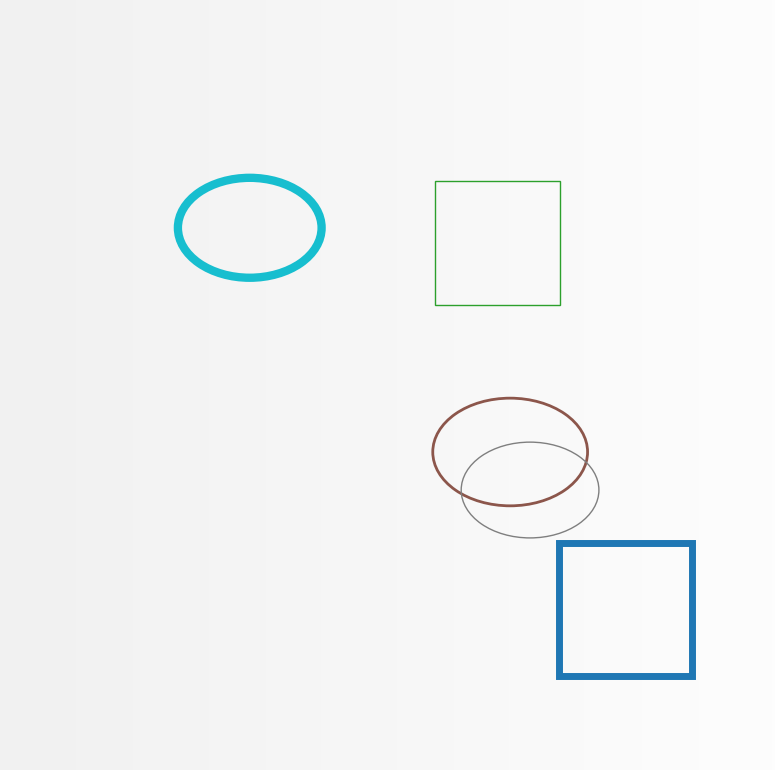[{"shape": "square", "thickness": 2.5, "radius": 0.43, "center": [0.807, 0.208]}, {"shape": "square", "thickness": 0.5, "radius": 0.4, "center": [0.641, 0.685]}, {"shape": "oval", "thickness": 1, "radius": 0.5, "center": [0.658, 0.413]}, {"shape": "oval", "thickness": 0.5, "radius": 0.44, "center": [0.684, 0.364]}, {"shape": "oval", "thickness": 3, "radius": 0.46, "center": [0.322, 0.704]}]